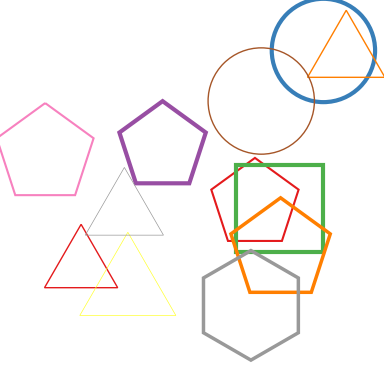[{"shape": "triangle", "thickness": 1, "radius": 0.55, "center": [0.211, 0.308]}, {"shape": "pentagon", "thickness": 1.5, "radius": 0.6, "center": [0.662, 0.471]}, {"shape": "circle", "thickness": 3, "radius": 0.67, "center": [0.84, 0.869]}, {"shape": "square", "thickness": 3, "radius": 0.57, "center": [0.726, 0.458]}, {"shape": "pentagon", "thickness": 3, "radius": 0.59, "center": [0.422, 0.619]}, {"shape": "triangle", "thickness": 1, "radius": 0.58, "center": [0.899, 0.857]}, {"shape": "pentagon", "thickness": 2.5, "radius": 0.68, "center": [0.729, 0.351]}, {"shape": "triangle", "thickness": 0.5, "radius": 0.72, "center": [0.332, 0.253]}, {"shape": "circle", "thickness": 1, "radius": 0.69, "center": [0.679, 0.738]}, {"shape": "pentagon", "thickness": 1.5, "radius": 0.66, "center": [0.117, 0.6]}, {"shape": "triangle", "thickness": 0.5, "radius": 0.59, "center": [0.323, 0.448]}, {"shape": "hexagon", "thickness": 2.5, "radius": 0.71, "center": [0.652, 0.207]}]